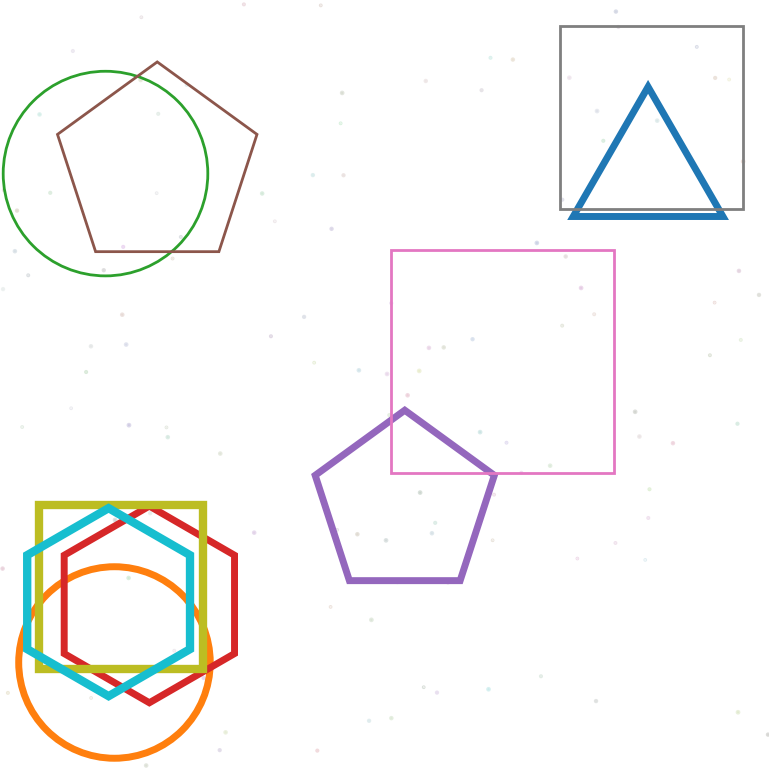[{"shape": "triangle", "thickness": 2.5, "radius": 0.56, "center": [0.842, 0.775]}, {"shape": "circle", "thickness": 2.5, "radius": 0.62, "center": [0.149, 0.14]}, {"shape": "circle", "thickness": 1, "radius": 0.66, "center": [0.137, 0.775]}, {"shape": "hexagon", "thickness": 2.5, "radius": 0.64, "center": [0.194, 0.215]}, {"shape": "pentagon", "thickness": 2.5, "radius": 0.61, "center": [0.526, 0.345]}, {"shape": "pentagon", "thickness": 1, "radius": 0.68, "center": [0.204, 0.783]}, {"shape": "square", "thickness": 1, "radius": 0.72, "center": [0.653, 0.531]}, {"shape": "square", "thickness": 1, "radius": 0.59, "center": [0.846, 0.848]}, {"shape": "square", "thickness": 3, "radius": 0.53, "center": [0.157, 0.238]}, {"shape": "hexagon", "thickness": 3, "radius": 0.61, "center": [0.141, 0.218]}]